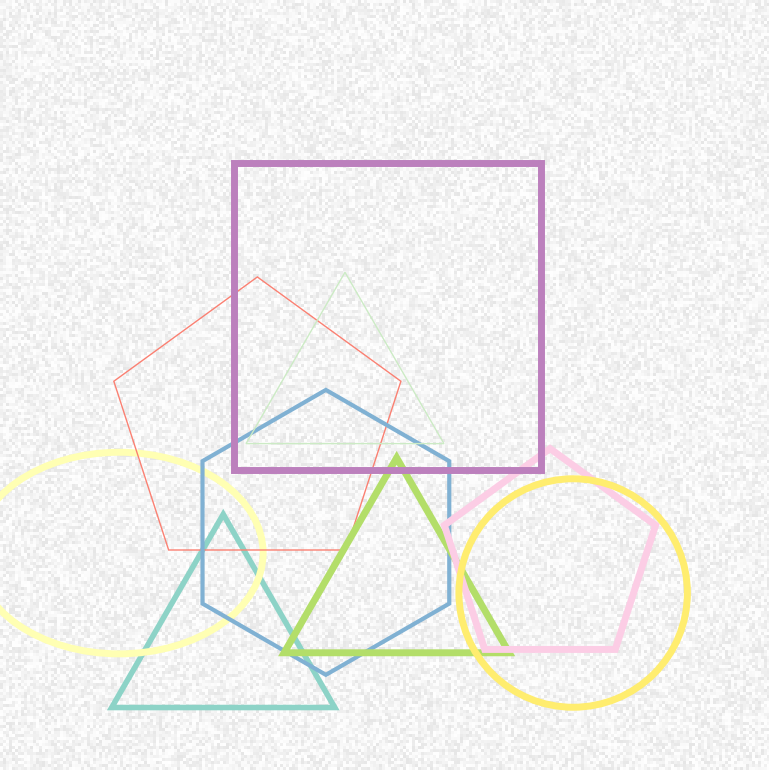[{"shape": "triangle", "thickness": 2, "radius": 0.84, "center": [0.29, 0.165]}, {"shape": "oval", "thickness": 2.5, "radius": 0.93, "center": [0.155, 0.282]}, {"shape": "pentagon", "thickness": 0.5, "radius": 0.98, "center": [0.334, 0.444]}, {"shape": "hexagon", "thickness": 1.5, "radius": 0.93, "center": [0.423, 0.309]}, {"shape": "triangle", "thickness": 2.5, "radius": 0.84, "center": [0.515, 0.237]}, {"shape": "pentagon", "thickness": 2.5, "radius": 0.72, "center": [0.714, 0.273]}, {"shape": "square", "thickness": 2.5, "radius": 1.0, "center": [0.503, 0.589]}, {"shape": "triangle", "thickness": 0.5, "radius": 0.74, "center": [0.448, 0.498]}, {"shape": "circle", "thickness": 2.5, "radius": 0.74, "center": [0.744, 0.23]}]